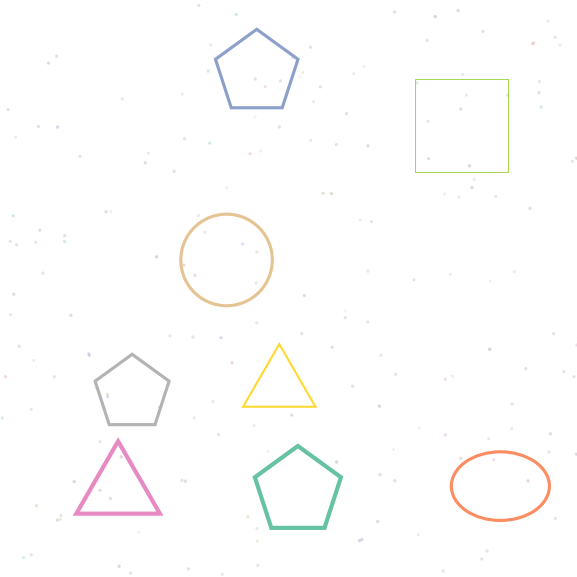[{"shape": "pentagon", "thickness": 2, "radius": 0.39, "center": [0.516, 0.148]}, {"shape": "oval", "thickness": 1.5, "radius": 0.42, "center": [0.866, 0.157]}, {"shape": "pentagon", "thickness": 1.5, "radius": 0.38, "center": [0.445, 0.873]}, {"shape": "triangle", "thickness": 2, "radius": 0.42, "center": [0.205, 0.151]}, {"shape": "square", "thickness": 0.5, "radius": 0.4, "center": [0.799, 0.782]}, {"shape": "triangle", "thickness": 1, "radius": 0.36, "center": [0.484, 0.331]}, {"shape": "circle", "thickness": 1.5, "radius": 0.4, "center": [0.392, 0.549]}, {"shape": "pentagon", "thickness": 1.5, "radius": 0.34, "center": [0.229, 0.318]}]